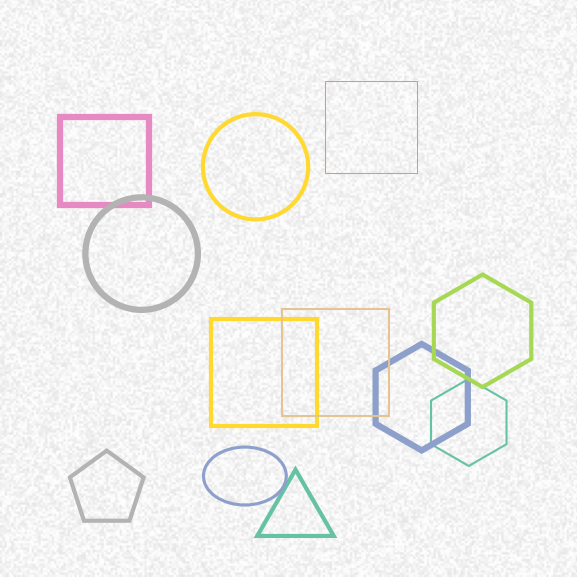[{"shape": "hexagon", "thickness": 1, "radius": 0.38, "center": [0.812, 0.268]}, {"shape": "triangle", "thickness": 2, "radius": 0.38, "center": [0.512, 0.109]}, {"shape": "square", "thickness": 0.5, "radius": 0.4, "center": [0.642, 0.779]}, {"shape": "oval", "thickness": 1.5, "radius": 0.36, "center": [0.424, 0.175]}, {"shape": "hexagon", "thickness": 3, "radius": 0.46, "center": [0.73, 0.311]}, {"shape": "square", "thickness": 3, "radius": 0.38, "center": [0.181, 0.721]}, {"shape": "hexagon", "thickness": 2, "radius": 0.49, "center": [0.836, 0.426]}, {"shape": "square", "thickness": 2, "radius": 0.46, "center": [0.457, 0.354]}, {"shape": "circle", "thickness": 2, "radius": 0.46, "center": [0.443, 0.71]}, {"shape": "square", "thickness": 1, "radius": 0.46, "center": [0.581, 0.372]}, {"shape": "pentagon", "thickness": 2, "radius": 0.34, "center": [0.185, 0.152]}, {"shape": "circle", "thickness": 3, "radius": 0.49, "center": [0.245, 0.56]}]